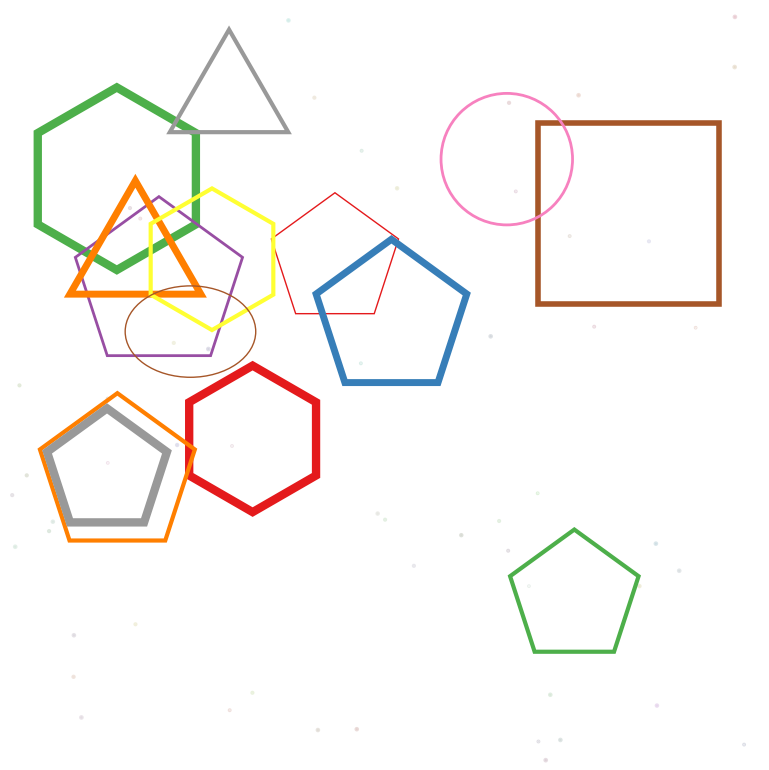[{"shape": "pentagon", "thickness": 0.5, "radius": 0.43, "center": [0.435, 0.663]}, {"shape": "hexagon", "thickness": 3, "radius": 0.48, "center": [0.328, 0.43]}, {"shape": "pentagon", "thickness": 2.5, "radius": 0.51, "center": [0.508, 0.586]}, {"shape": "pentagon", "thickness": 1.5, "radius": 0.44, "center": [0.746, 0.225]}, {"shape": "hexagon", "thickness": 3, "radius": 0.59, "center": [0.152, 0.768]}, {"shape": "pentagon", "thickness": 1, "radius": 0.57, "center": [0.206, 0.63]}, {"shape": "triangle", "thickness": 2.5, "radius": 0.49, "center": [0.176, 0.667]}, {"shape": "pentagon", "thickness": 1.5, "radius": 0.53, "center": [0.152, 0.384]}, {"shape": "hexagon", "thickness": 1.5, "radius": 0.46, "center": [0.275, 0.663]}, {"shape": "square", "thickness": 2, "radius": 0.59, "center": [0.817, 0.723]}, {"shape": "oval", "thickness": 0.5, "radius": 0.42, "center": [0.247, 0.569]}, {"shape": "circle", "thickness": 1, "radius": 0.43, "center": [0.658, 0.793]}, {"shape": "triangle", "thickness": 1.5, "radius": 0.44, "center": [0.297, 0.873]}, {"shape": "pentagon", "thickness": 3, "radius": 0.41, "center": [0.139, 0.388]}]